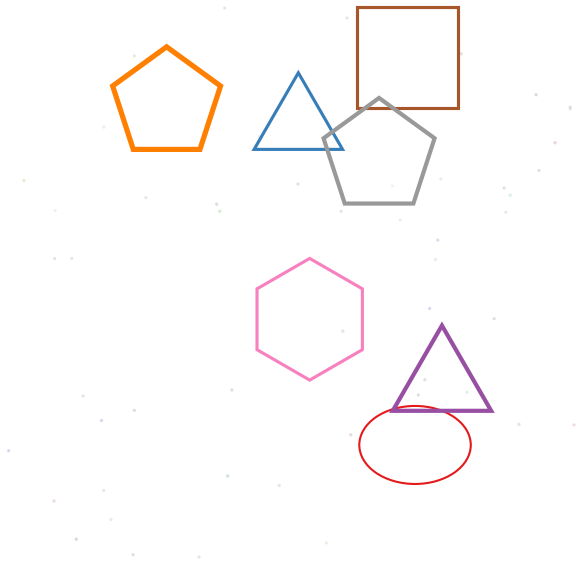[{"shape": "oval", "thickness": 1, "radius": 0.48, "center": [0.719, 0.229]}, {"shape": "triangle", "thickness": 1.5, "radius": 0.44, "center": [0.517, 0.785]}, {"shape": "triangle", "thickness": 2, "radius": 0.49, "center": [0.765, 0.337]}, {"shape": "pentagon", "thickness": 2.5, "radius": 0.49, "center": [0.288, 0.82]}, {"shape": "square", "thickness": 1.5, "radius": 0.44, "center": [0.705, 0.9]}, {"shape": "hexagon", "thickness": 1.5, "radius": 0.53, "center": [0.536, 0.446]}, {"shape": "pentagon", "thickness": 2, "radius": 0.51, "center": [0.656, 0.728]}]